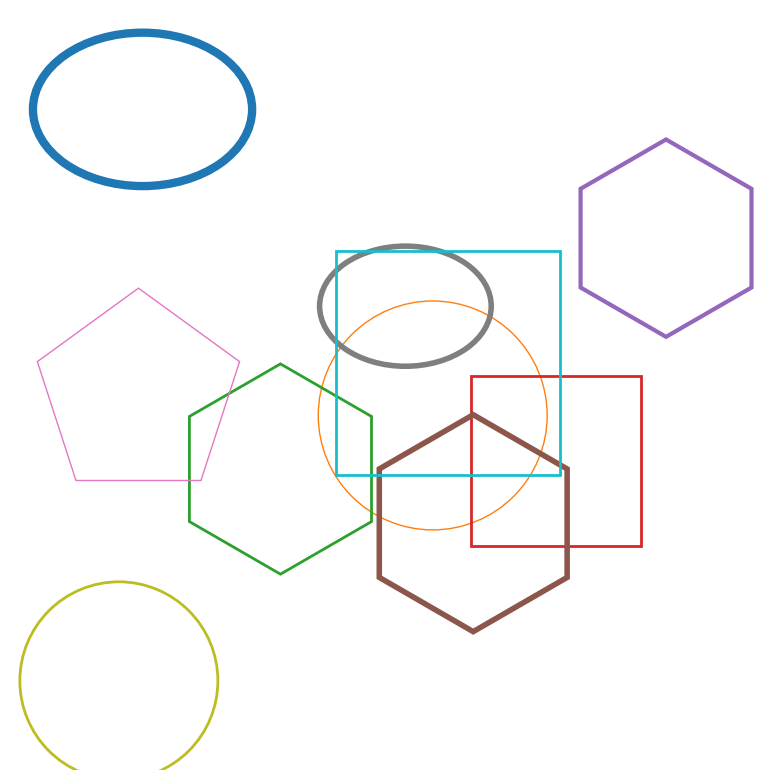[{"shape": "oval", "thickness": 3, "radius": 0.71, "center": [0.185, 0.858]}, {"shape": "circle", "thickness": 0.5, "radius": 0.74, "center": [0.562, 0.46]}, {"shape": "hexagon", "thickness": 1, "radius": 0.68, "center": [0.364, 0.391]}, {"shape": "square", "thickness": 1, "radius": 0.55, "center": [0.722, 0.402]}, {"shape": "hexagon", "thickness": 1.5, "radius": 0.64, "center": [0.865, 0.691]}, {"shape": "hexagon", "thickness": 2, "radius": 0.7, "center": [0.615, 0.321]}, {"shape": "pentagon", "thickness": 0.5, "radius": 0.69, "center": [0.18, 0.488]}, {"shape": "oval", "thickness": 2, "radius": 0.56, "center": [0.526, 0.602]}, {"shape": "circle", "thickness": 1, "radius": 0.64, "center": [0.154, 0.116]}, {"shape": "square", "thickness": 1, "radius": 0.73, "center": [0.582, 0.528]}]